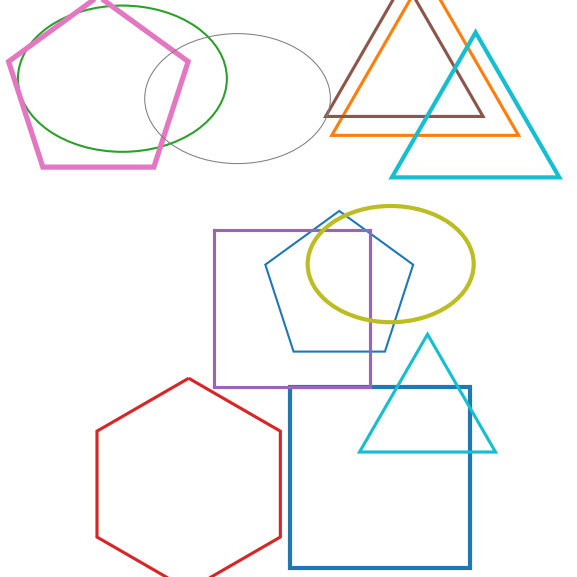[{"shape": "pentagon", "thickness": 1, "radius": 0.67, "center": [0.587, 0.499]}, {"shape": "square", "thickness": 2, "radius": 0.78, "center": [0.658, 0.172]}, {"shape": "triangle", "thickness": 1.5, "radius": 0.93, "center": [0.736, 0.858]}, {"shape": "oval", "thickness": 1, "radius": 0.9, "center": [0.212, 0.863]}, {"shape": "hexagon", "thickness": 1.5, "radius": 0.92, "center": [0.327, 0.161]}, {"shape": "square", "thickness": 1.5, "radius": 0.68, "center": [0.506, 0.465]}, {"shape": "triangle", "thickness": 1.5, "radius": 0.79, "center": [0.7, 0.876]}, {"shape": "pentagon", "thickness": 2.5, "radius": 0.82, "center": [0.17, 0.842]}, {"shape": "oval", "thickness": 0.5, "radius": 0.8, "center": [0.411, 0.828]}, {"shape": "oval", "thickness": 2, "radius": 0.72, "center": [0.677, 0.542]}, {"shape": "triangle", "thickness": 2, "radius": 0.84, "center": [0.824, 0.776]}, {"shape": "triangle", "thickness": 1.5, "radius": 0.68, "center": [0.74, 0.284]}]